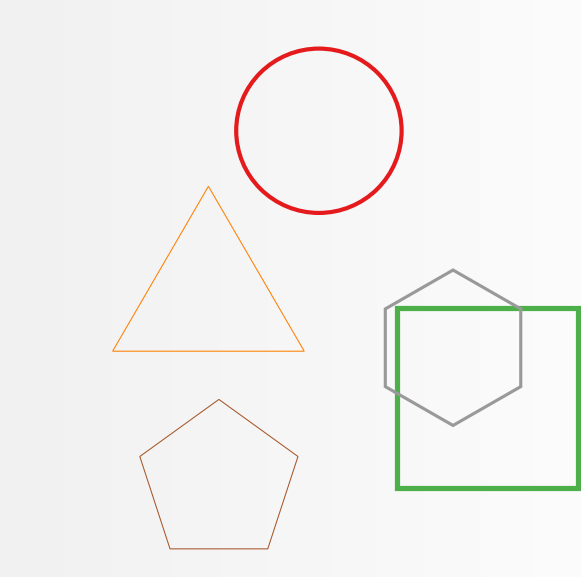[{"shape": "circle", "thickness": 2, "radius": 0.71, "center": [0.549, 0.773]}, {"shape": "square", "thickness": 2.5, "radius": 0.78, "center": [0.839, 0.31]}, {"shape": "triangle", "thickness": 0.5, "radius": 0.95, "center": [0.359, 0.486]}, {"shape": "pentagon", "thickness": 0.5, "radius": 0.72, "center": [0.377, 0.164]}, {"shape": "hexagon", "thickness": 1.5, "radius": 0.67, "center": [0.779, 0.397]}]